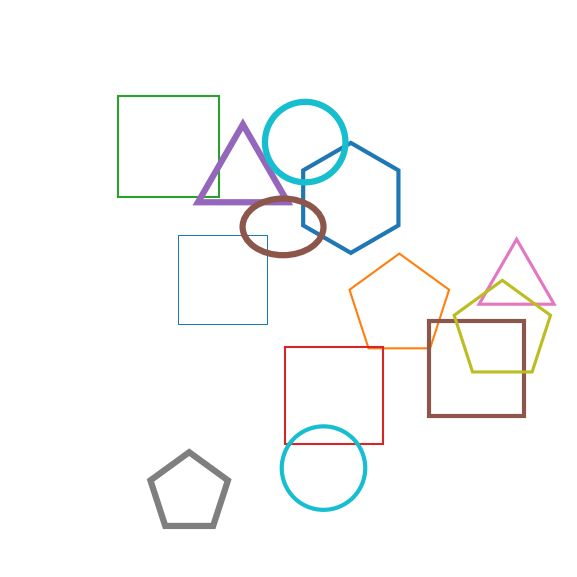[{"shape": "hexagon", "thickness": 2, "radius": 0.48, "center": [0.607, 0.656]}, {"shape": "square", "thickness": 0.5, "radius": 0.39, "center": [0.385, 0.516]}, {"shape": "pentagon", "thickness": 1, "radius": 0.45, "center": [0.691, 0.469]}, {"shape": "square", "thickness": 1, "radius": 0.44, "center": [0.292, 0.745]}, {"shape": "square", "thickness": 1, "radius": 0.42, "center": [0.579, 0.314]}, {"shape": "triangle", "thickness": 3, "radius": 0.45, "center": [0.421, 0.694]}, {"shape": "square", "thickness": 2, "radius": 0.41, "center": [0.826, 0.36]}, {"shape": "oval", "thickness": 3, "radius": 0.35, "center": [0.49, 0.606]}, {"shape": "triangle", "thickness": 1.5, "radius": 0.37, "center": [0.895, 0.51]}, {"shape": "pentagon", "thickness": 3, "radius": 0.35, "center": [0.328, 0.146]}, {"shape": "pentagon", "thickness": 1.5, "radius": 0.44, "center": [0.87, 0.426]}, {"shape": "circle", "thickness": 3, "radius": 0.35, "center": [0.528, 0.753]}, {"shape": "circle", "thickness": 2, "radius": 0.36, "center": [0.56, 0.189]}]